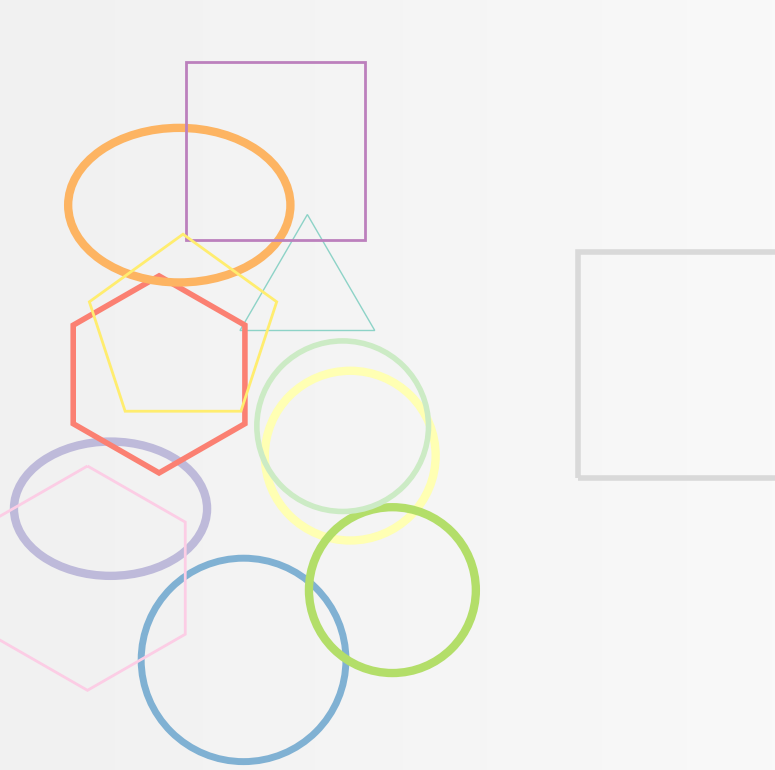[{"shape": "triangle", "thickness": 0.5, "radius": 0.5, "center": [0.397, 0.621]}, {"shape": "circle", "thickness": 3, "radius": 0.55, "center": [0.452, 0.408]}, {"shape": "oval", "thickness": 3, "radius": 0.62, "center": [0.143, 0.339]}, {"shape": "hexagon", "thickness": 2, "radius": 0.64, "center": [0.205, 0.514]}, {"shape": "circle", "thickness": 2.5, "radius": 0.66, "center": [0.314, 0.143]}, {"shape": "oval", "thickness": 3, "radius": 0.72, "center": [0.231, 0.734]}, {"shape": "circle", "thickness": 3, "radius": 0.54, "center": [0.506, 0.234]}, {"shape": "hexagon", "thickness": 1, "radius": 0.73, "center": [0.113, 0.249]}, {"shape": "square", "thickness": 2, "radius": 0.73, "center": [0.892, 0.526]}, {"shape": "square", "thickness": 1, "radius": 0.58, "center": [0.356, 0.804]}, {"shape": "circle", "thickness": 2, "radius": 0.55, "center": [0.442, 0.446]}, {"shape": "pentagon", "thickness": 1, "radius": 0.64, "center": [0.236, 0.569]}]